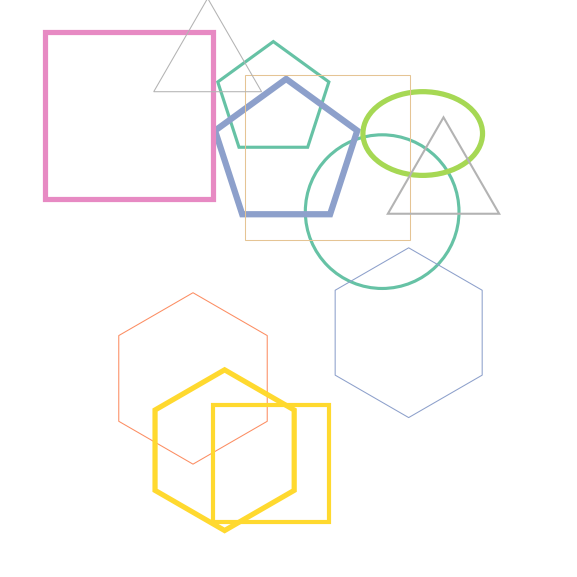[{"shape": "pentagon", "thickness": 1.5, "radius": 0.51, "center": [0.473, 0.826]}, {"shape": "circle", "thickness": 1.5, "radius": 0.67, "center": [0.662, 0.633]}, {"shape": "hexagon", "thickness": 0.5, "radius": 0.74, "center": [0.334, 0.344]}, {"shape": "pentagon", "thickness": 3, "radius": 0.65, "center": [0.495, 0.733]}, {"shape": "hexagon", "thickness": 0.5, "radius": 0.73, "center": [0.708, 0.423]}, {"shape": "square", "thickness": 2.5, "radius": 0.73, "center": [0.223, 0.799]}, {"shape": "oval", "thickness": 2.5, "radius": 0.52, "center": [0.732, 0.768]}, {"shape": "square", "thickness": 2, "radius": 0.5, "center": [0.469, 0.196]}, {"shape": "hexagon", "thickness": 2.5, "radius": 0.7, "center": [0.389, 0.22]}, {"shape": "square", "thickness": 0.5, "radius": 0.71, "center": [0.567, 0.726]}, {"shape": "triangle", "thickness": 0.5, "radius": 0.54, "center": [0.36, 0.894]}, {"shape": "triangle", "thickness": 1, "radius": 0.56, "center": [0.768, 0.685]}]